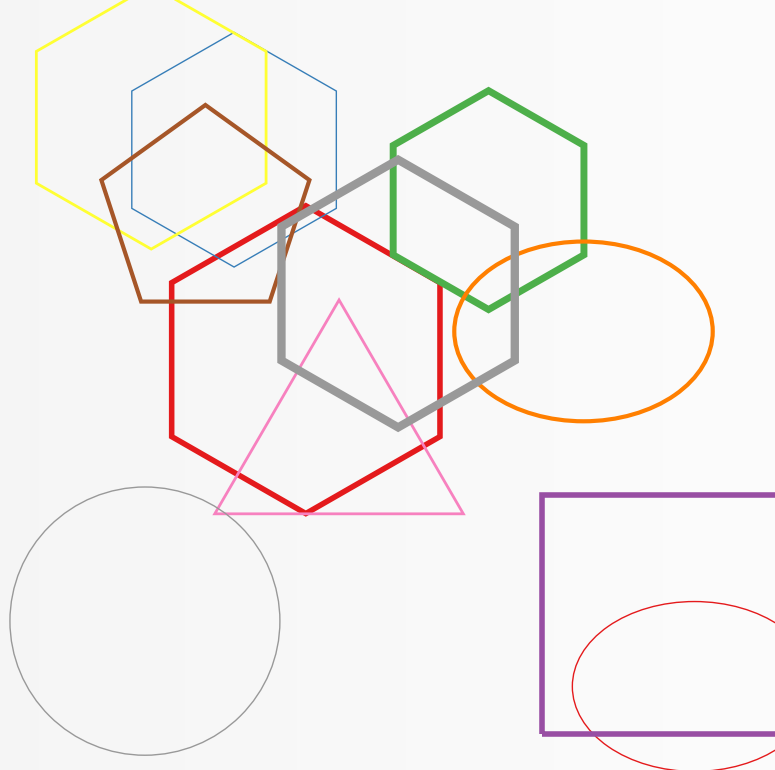[{"shape": "oval", "thickness": 0.5, "radius": 0.79, "center": [0.896, 0.108]}, {"shape": "hexagon", "thickness": 2, "radius": 1.0, "center": [0.395, 0.533]}, {"shape": "hexagon", "thickness": 0.5, "radius": 0.76, "center": [0.302, 0.806]}, {"shape": "hexagon", "thickness": 2.5, "radius": 0.71, "center": [0.63, 0.74]}, {"shape": "square", "thickness": 2, "radius": 0.78, "center": [0.855, 0.202]}, {"shape": "oval", "thickness": 1.5, "radius": 0.83, "center": [0.753, 0.57]}, {"shape": "hexagon", "thickness": 1, "radius": 0.86, "center": [0.195, 0.848]}, {"shape": "pentagon", "thickness": 1.5, "radius": 0.71, "center": [0.265, 0.723]}, {"shape": "triangle", "thickness": 1, "radius": 0.93, "center": [0.437, 0.425]}, {"shape": "hexagon", "thickness": 3, "radius": 0.87, "center": [0.514, 0.619]}, {"shape": "circle", "thickness": 0.5, "radius": 0.87, "center": [0.187, 0.193]}]